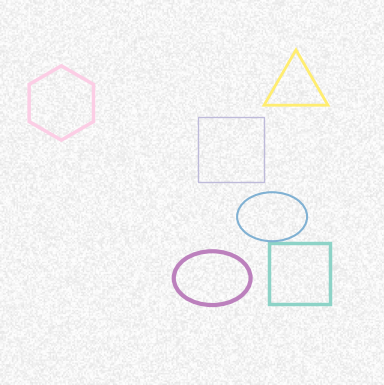[{"shape": "square", "thickness": 2.5, "radius": 0.4, "center": [0.777, 0.289]}, {"shape": "square", "thickness": 1, "radius": 0.43, "center": [0.6, 0.612]}, {"shape": "oval", "thickness": 1.5, "radius": 0.45, "center": [0.707, 0.437]}, {"shape": "hexagon", "thickness": 2.5, "radius": 0.48, "center": [0.159, 0.733]}, {"shape": "oval", "thickness": 3, "radius": 0.5, "center": [0.551, 0.278]}, {"shape": "triangle", "thickness": 2, "radius": 0.48, "center": [0.769, 0.775]}]